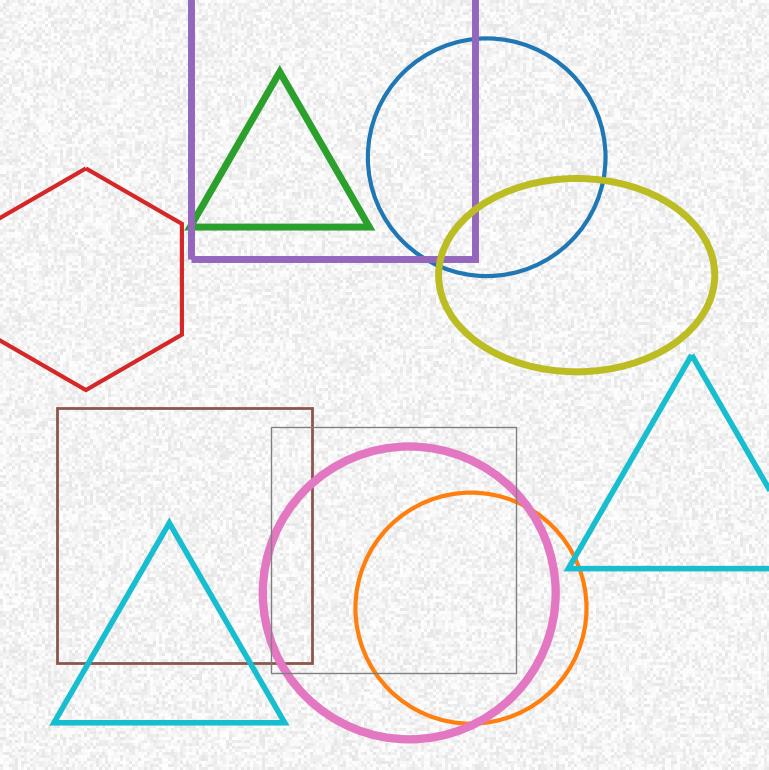[{"shape": "circle", "thickness": 1.5, "radius": 0.77, "center": [0.632, 0.796]}, {"shape": "circle", "thickness": 1.5, "radius": 0.75, "center": [0.612, 0.21]}, {"shape": "triangle", "thickness": 2.5, "radius": 0.67, "center": [0.363, 0.772]}, {"shape": "hexagon", "thickness": 1.5, "radius": 0.72, "center": [0.112, 0.637]}, {"shape": "square", "thickness": 2.5, "radius": 0.92, "center": [0.432, 0.848]}, {"shape": "square", "thickness": 1, "radius": 0.83, "center": [0.24, 0.305]}, {"shape": "circle", "thickness": 3, "radius": 0.95, "center": [0.531, 0.23]}, {"shape": "square", "thickness": 0.5, "radius": 0.8, "center": [0.511, 0.285]}, {"shape": "oval", "thickness": 2.5, "radius": 0.9, "center": [0.749, 0.643]}, {"shape": "triangle", "thickness": 2, "radius": 0.87, "center": [0.22, 0.148]}, {"shape": "triangle", "thickness": 2, "radius": 0.92, "center": [0.898, 0.354]}]